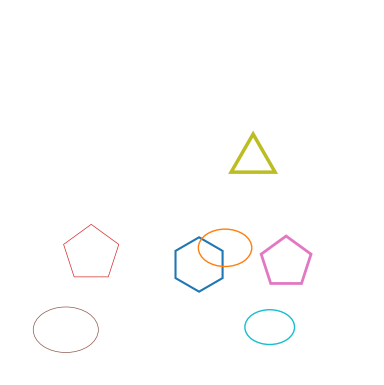[{"shape": "hexagon", "thickness": 1.5, "radius": 0.35, "center": [0.517, 0.313]}, {"shape": "oval", "thickness": 1, "radius": 0.35, "center": [0.585, 0.356]}, {"shape": "pentagon", "thickness": 0.5, "radius": 0.38, "center": [0.237, 0.342]}, {"shape": "oval", "thickness": 0.5, "radius": 0.42, "center": [0.171, 0.143]}, {"shape": "pentagon", "thickness": 2, "radius": 0.34, "center": [0.743, 0.319]}, {"shape": "triangle", "thickness": 2.5, "radius": 0.33, "center": [0.657, 0.586]}, {"shape": "oval", "thickness": 1, "radius": 0.32, "center": [0.701, 0.15]}]